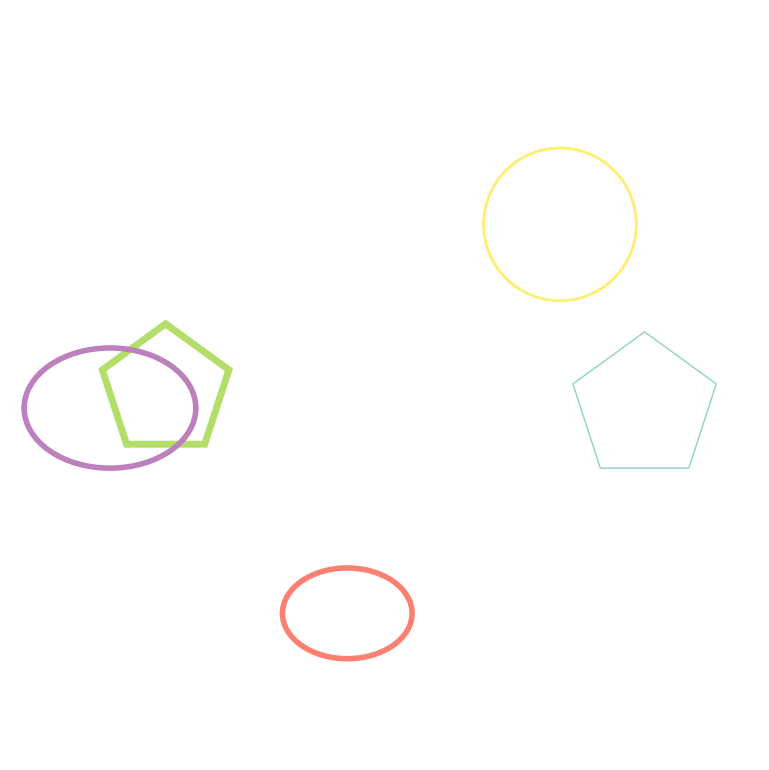[{"shape": "pentagon", "thickness": 0.5, "radius": 0.49, "center": [0.837, 0.471]}, {"shape": "oval", "thickness": 2, "radius": 0.42, "center": [0.451, 0.203]}, {"shape": "pentagon", "thickness": 2.5, "radius": 0.43, "center": [0.215, 0.493]}, {"shape": "oval", "thickness": 2, "radius": 0.56, "center": [0.143, 0.47]}, {"shape": "circle", "thickness": 1, "radius": 0.5, "center": [0.727, 0.709]}]